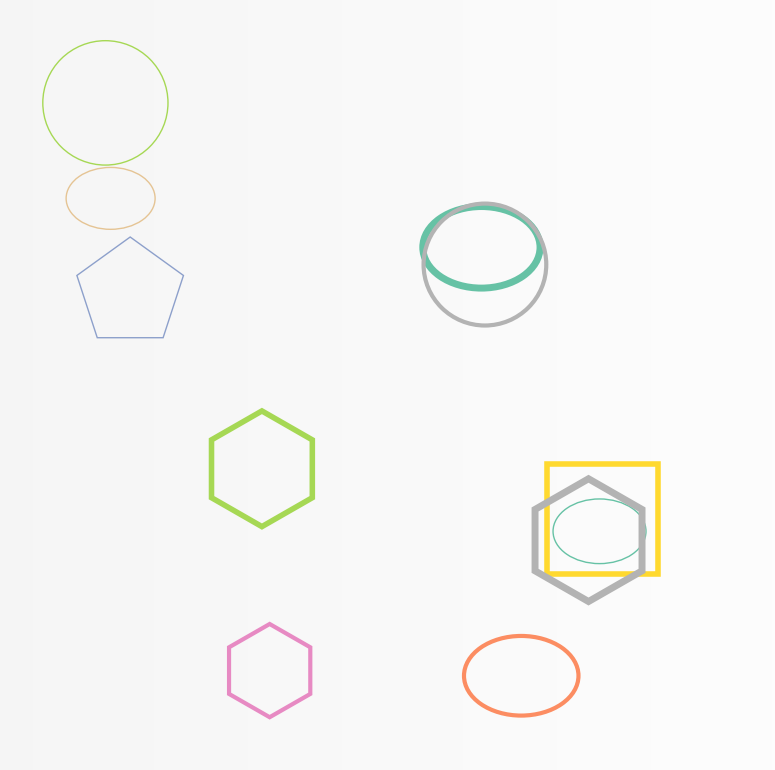[{"shape": "oval", "thickness": 0.5, "radius": 0.3, "center": [0.774, 0.31]}, {"shape": "oval", "thickness": 2.5, "radius": 0.38, "center": [0.621, 0.679]}, {"shape": "oval", "thickness": 1.5, "radius": 0.37, "center": [0.673, 0.122]}, {"shape": "pentagon", "thickness": 0.5, "radius": 0.36, "center": [0.168, 0.62]}, {"shape": "hexagon", "thickness": 1.5, "radius": 0.3, "center": [0.348, 0.129]}, {"shape": "circle", "thickness": 0.5, "radius": 0.4, "center": [0.136, 0.866]}, {"shape": "hexagon", "thickness": 2, "radius": 0.38, "center": [0.338, 0.391]}, {"shape": "square", "thickness": 2, "radius": 0.36, "center": [0.778, 0.326]}, {"shape": "oval", "thickness": 0.5, "radius": 0.29, "center": [0.143, 0.742]}, {"shape": "circle", "thickness": 1.5, "radius": 0.4, "center": [0.626, 0.656]}, {"shape": "hexagon", "thickness": 2.5, "radius": 0.4, "center": [0.759, 0.299]}]